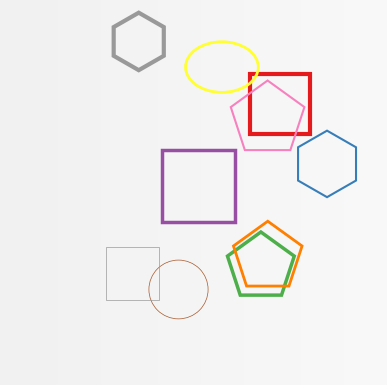[{"shape": "square", "thickness": 3, "radius": 0.39, "center": [0.724, 0.729]}, {"shape": "hexagon", "thickness": 1.5, "radius": 0.43, "center": [0.844, 0.574]}, {"shape": "pentagon", "thickness": 2.5, "radius": 0.45, "center": [0.673, 0.307]}, {"shape": "square", "thickness": 2.5, "radius": 0.47, "center": [0.512, 0.517]}, {"shape": "pentagon", "thickness": 2, "radius": 0.47, "center": [0.691, 0.332]}, {"shape": "oval", "thickness": 2, "radius": 0.47, "center": [0.573, 0.826]}, {"shape": "circle", "thickness": 0.5, "radius": 0.38, "center": [0.461, 0.248]}, {"shape": "pentagon", "thickness": 1.5, "radius": 0.5, "center": [0.691, 0.691]}, {"shape": "hexagon", "thickness": 3, "radius": 0.37, "center": [0.358, 0.892]}, {"shape": "square", "thickness": 0.5, "radius": 0.34, "center": [0.341, 0.29]}]